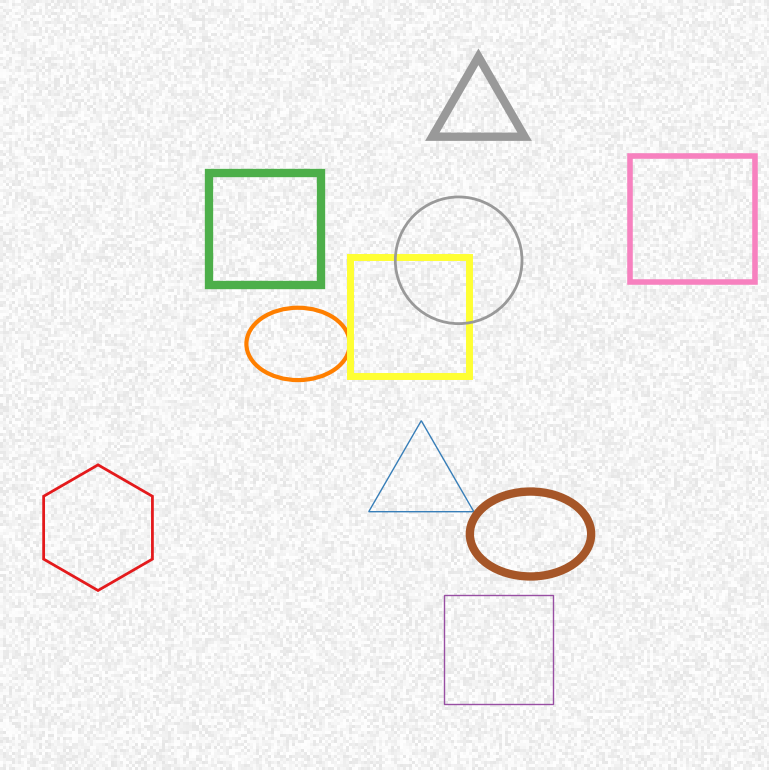[{"shape": "hexagon", "thickness": 1, "radius": 0.41, "center": [0.127, 0.315]}, {"shape": "triangle", "thickness": 0.5, "radius": 0.39, "center": [0.547, 0.375]}, {"shape": "square", "thickness": 3, "radius": 0.36, "center": [0.344, 0.702]}, {"shape": "square", "thickness": 0.5, "radius": 0.35, "center": [0.647, 0.156]}, {"shape": "oval", "thickness": 1.5, "radius": 0.34, "center": [0.387, 0.553]}, {"shape": "square", "thickness": 2.5, "radius": 0.39, "center": [0.531, 0.589]}, {"shape": "oval", "thickness": 3, "radius": 0.39, "center": [0.689, 0.306]}, {"shape": "square", "thickness": 2, "radius": 0.41, "center": [0.899, 0.715]}, {"shape": "circle", "thickness": 1, "radius": 0.41, "center": [0.596, 0.662]}, {"shape": "triangle", "thickness": 3, "radius": 0.35, "center": [0.621, 0.857]}]